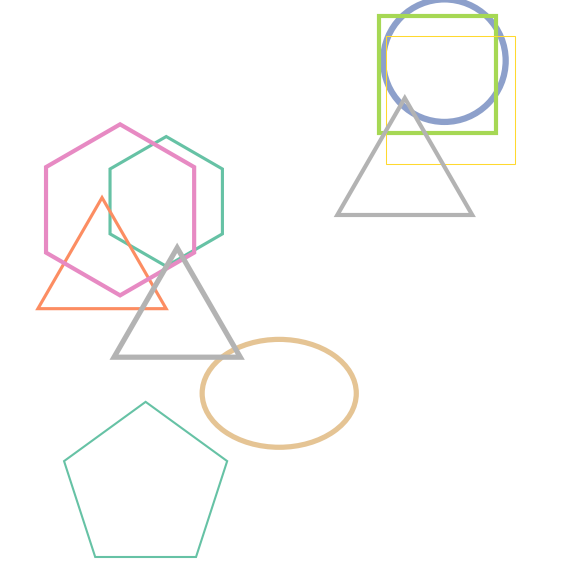[{"shape": "pentagon", "thickness": 1, "radius": 0.74, "center": [0.252, 0.155]}, {"shape": "hexagon", "thickness": 1.5, "radius": 0.56, "center": [0.288, 0.65]}, {"shape": "triangle", "thickness": 1.5, "radius": 0.64, "center": [0.177, 0.529]}, {"shape": "circle", "thickness": 3, "radius": 0.53, "center": [0.77, 0.894]}, {"shape": "hexagon", "thickness": 2, "radius": 0.74, "center": [0.208, 0.636]}, {"shape": "square", "thickness": 2, "radius": 0.51, "center": [0.757, 0.87]}, {"shape": "square", "thickness": 0.5, "radius": 0.56, "center": [0.78, 0.826]}, {"shape": "oval", "thickness": 2.5, "radius": 0.67, "center": [0.484, 0.318]}, {"shape": "triangle", "thickness": 2, "radius": 0.67, "center": [0.701, 0.694]}, {"shape": "triangle", "thickness": 2.5, "radius": 0.63, "center": [0.307, 0.444]}]